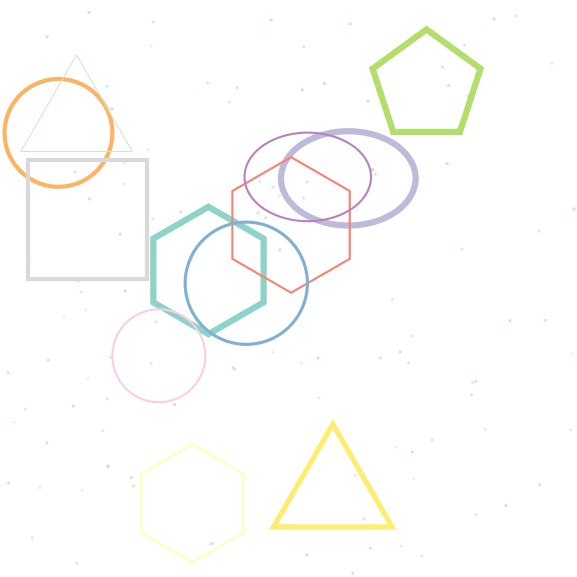[{"shape": "hexagon", "thickness": 3, "radius": 0.55, "center": [0.361, 0.531]}, {"shape": "hexagon", "thickness": 1, "radius": 0.51, "center": [0.333, 0.128]}, {"shape": "oval", "thickness": 3, "radius": 0.58, "center": [0.603, 0.69]}, {"shape": "hexagon", "thickness": 1, "radius": 0.59, "center": [0.504, 0.61]}, {"shape": "circle", "thickness": 1.5, "radius": 0.53, "center": [0.426, 0.509]}, {"shape": "circle", "thickness": 2, "radius": 0.47, "center": [0.101, 0.769]}, {"shape": "pentagon", "thickness": 3, "radius": 0.49, "center": [0.739, 0.85]}, {"shape": "circle", "thickness": 1, "radius": 0.4, "center": [0.275, 0.383]}, {"shape": "square", "thickness": 2, "radius": 0.52, "center": [0.152, 0.619]}, {"shape": "oval", "thickness": 1, "radius": 0.55, "center": [0.533, 0.693]}, {"shape": "triangle", "thickness": 0.5, "radius": 0.56, "center": [0.133, 0.793]}, {"shape": "triangle", "thickness": 2.5, "radius": 0.59, "center": [0.576, 0.146]}]